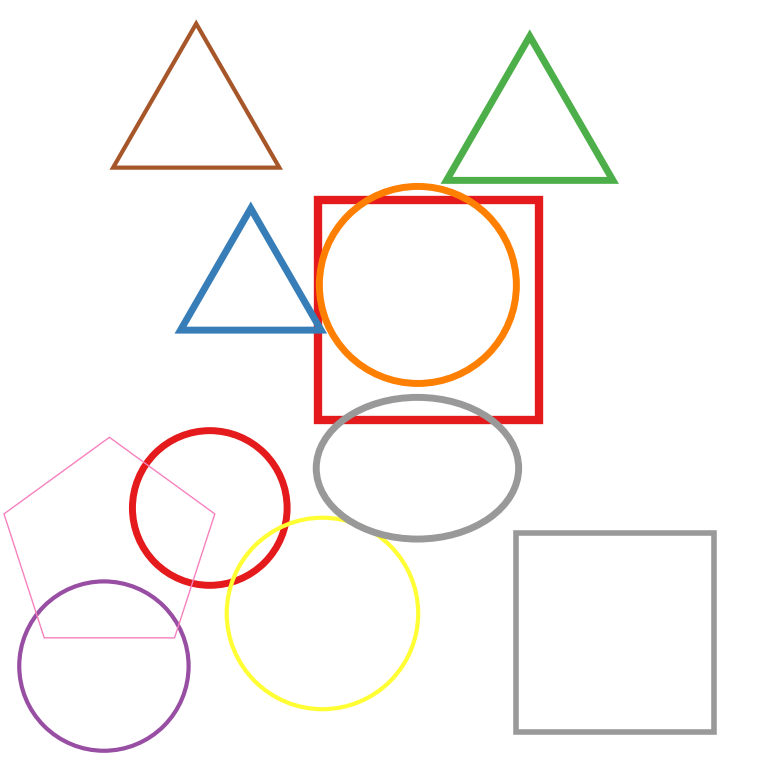[{"shape": "circle", "thickness": 2.5, "radius": 0.5, "center": [0.272, 0.34]}, {"shape": "square", "thickness": 3, "radius": 0.72, "center": [0.556, 0.597]}, {"shape": "triangle", "thickness": 2.5, "radius": 0.53, "center": [0.326, 0.624]}, {"shape": "triangle", "thickness": 2.5, "radius": 0.62, "center": [0.688, 0.828]}, {"shape": "circle", "thickness": 1.5, "radius": 0.55, "center": [0.135, 0.135]}, {"shape": "circle", "thickness": 2.5, "radius": 0.64, "center": [0.543, 0.63]}, {"shape": "circle", "thickness": 1.5, "radius": 0.62, "center": [0.419, 0.203]}, {"shape": "triangle", "thickness": 1.5, "radius": 0.62, "center": [0.255, 0.845]}, {"shape": "pentagon", "thickness": 0.5, "radius": 0.72, "center": [0.142, 0.288]}, {"shape": "square", "thickness": 2, "radius": 0.65, "center": [0.799, 0.179]}, {"shape": "oval", "thickness": 2.5, "radius": 0.66, "center": [0.542, 0.392]}]